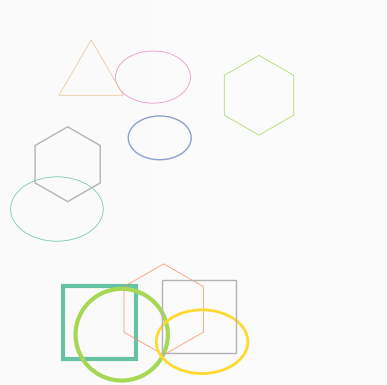[{"shape": "square", "thickness": 3, "radius": 0.47, "center": [0.257, 0.163]}, {"shape": "oval", "thickness": 0.5, "radius": 0.6, "center": [0.147, 0.457]}, {"shape": "hexagon", "thickness": 0.5, "radius": 0.59, "center": [0.422, 0.196]}, {"shape": "oval", "thickness": 1, "radius": 0.41, "center": [0.412, 0.642]}, {"shape": "oval", "thickness": 0.5, "radius": 0.48, "center": [0.395, 0.8]}, {"shape": "hexagon", "thickness": 0.5, "radius": 0.52, "center": [0.668, 0.753]}, {"shape": "circle", "thickness": 3, "radius": 0.6, "center": [0.314, 0.131]}, {"shape": "oval", "thickness": 2, "radius": 0.59, "center": [0.521, 0.113]}, {"shape": "triangle", "thickness": 0.5, "radius": 0.48, "center": [0.235, 0.801]}, {"shape": "hexagon", "thickness": 1, "radius": 0.49, "center": [0.175, 0.573]}, {"shape": "square", "thickness": 1, "radius": 0.48, "center": [0.513, 0.178]}]